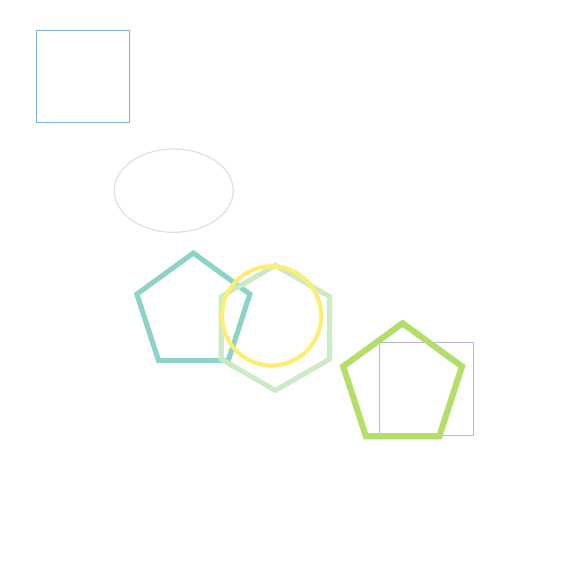[{"shape": "pentagon", "thickness": 2.5, "radius": 0.51, "center": [0.335, 0.458]}, {"shape": "square", "thickness": 0.5, "radius": 0.41, "center": [0.738, 0.326]}, {"shape": "square", "thickness": 0.5, "radius": 0.4, "center": [0.143, 0.868]}, {"shape": "pentagon", "thickness": 3, "radius": 0.54, "center": [0.697, 0.331]}, {"shape": "oval", "thickness": 0.5, "radius": 0.52, "center": [0.301, 0.669]}, {"shape": "hexagon", "thickness": 2.5, "radius": 0.54, "center": [0.477, 0.431]}, {"shape": "circle", "thickness": 2, "radius": 0.43, "center": [0.47, 0.452]}]